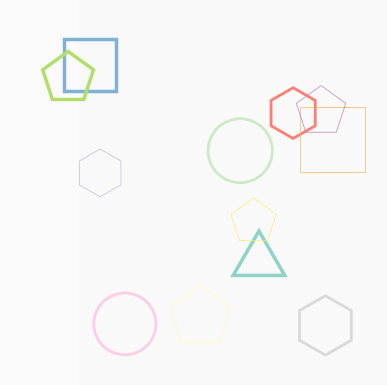[{"shape": "triangle", "thickness": 2.5, "radius": 0.38, "center": [0.668, 0.323]}, {"shape": "pentagon", "thickness": 0.5, "radius": 0.41, "center": [0.517, 0.177]}, {"shape": "hexagon", "thickness": 0.5, "radius": 0.31, "center": [0.258, 0.551]}, {"shape": "hexagon", "thickness": 2, "radius": 0.33, "center": [0.757, 0.706]}, {"shape": "square", "thickness": 2.5, "radius": 0.34, "center": [0.233, 0.831]}, {"shape": "square", "thickness": 0.5, "radius": 0.43, "center": [0.858, 0.638]}, {"shape": "pentagon", "thickness": 2.5, "radius": 0.34, "center": [0.176, 0.797]}, {"shape": "circle", "thickness": 2, "radius": 0.4, "center": [0.322, 0.159]}, {"shape": "hexagon", "thickness": 2, "radius": 0.39, "center": [0.84, 0.155]}, {"shape": "pentagon", "thickness": 0.5, "radius": 0.33, "center": [0.829, 0.711]}, {"shape": "circle", "thickness": 2, "radius": 0.42, "center": [0.62, 0.608]}, {"shape": "pentagon", "thickness": 0.5, "radius": 0.31, "center": [0.654, 0.425]}]